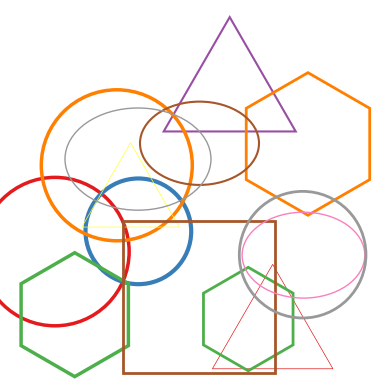[{"shape": "circle", "thickness": 2.5, "radius": 0.96, "center": [0.143, 0.347]}, {"shape": "triangle", "thickness": 0.5, "radius": 0.9, "center": [0.708, 0.133]}, {"shape": "circle", "thickness": 3, "radius": 0.69, "center": [0.359, 0.399]}, {"shape": "hexagon", "thickness": 2.5, "radius": 0.8, "center": [0.194, 0.183]}, {"shape": "hexagon", "thickness": 2, "radius": 0.67, "center": [0.645, 0.171]}, {"shape": "triangle", "thickness": 1.5, "radius": 0.99, "center": [0.597, 0.758]}, {"shape": "hexagon", "thickness": 2, "radius": 0.93, "center": [0.8, 0.626]}, {"shape": "circle", "thickness": 2.5, "radius": 0.98, "center": [0.303, 0.571]}, {"shape": "triangle", "thickness": 0.5, "radius": 0.73, "center": [0.339, 0.483]}, {"shape": "square", "thickness": 2, "radius": 0.99, "center": [0.517, 0.228]}, {"shape": "oval", "thickness": 1.5, "radius": 0.77, "center": [0.518, 0.628]}, {"shape": "oval", "thickness": 1, "radius": 0.8, "center": [0.788, 0.337]}, {"shape": "circle", "thickness": 2, "radius": 0.82, "center": [0.786, 0.338]}, {"shape": "oval", "thickness": 1, "radius": 0.95, "center": [0.358, 0.587]}]